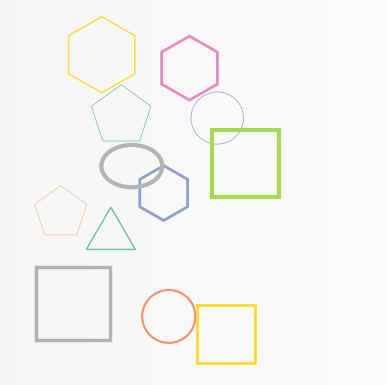[{"shape": "pentagon", "thickness": 0.5, "radius": 0.4, "center": [0.313, 0.699]}, {"shape": "triangle", "thickness": 1, "radius": 0.37, "center": [0.286, 0.389]}, {"shape": "circle", "thickness": 1.5, "radius": 0.34, "center": [0.436, 0.178]}, {"shape": "hexagon", "thickness": 2, "radius": 0.36, "center": [0.422, 0.499]}, {"shape": "circle", "thickness": 0.5, "radius": 0.34, "center": [0.561, 0.693]}, {"shape": "hexagon", "thickness": 2, "radius": 0.42, "center": [0.489, 0.823]}, {"shape": "square", "thickness": 3, "radius": 0.43, "center": [0.633, 0.576]}, {"shape": "hexagon", "thickness": 1, "radius": 0.49, "center": [0.262, 0.858]}, {"shape": "square", "thickness": 2, "radius": 0.37, "center": [0.582, 0.132]}, {"shape": "pentagon", "thickness": 0.5, "radius": 0.35, "center": [0.157, 0.447]}, {"shape": "square", "thickness": 2.5, "radius": 0.48, "center": [0.188, 0.212]}, {"shape": "oval", "thickness": 3, "radius": 0.39, "center": [0.34, 0.569]}]